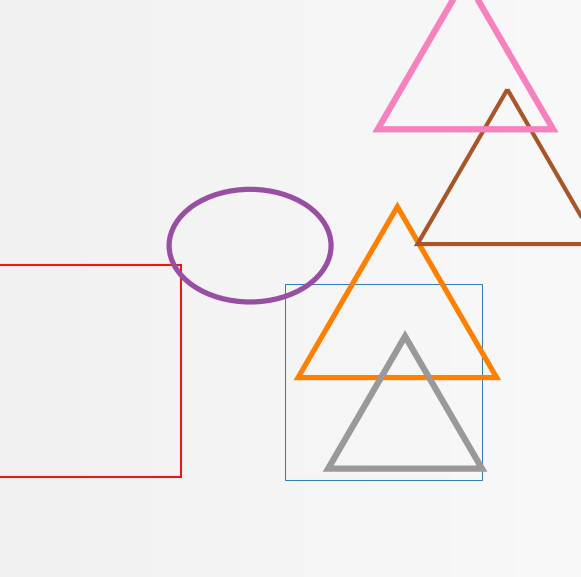[{"shape": "square", "thickness": 1, "radius": 0.92, "center": [0.128, 0.357]}, {"shape": "square", "thickness": 0.5, "radius": 0.85, "center": [0.66, 0.338]}, {"shape": "oval", "thickness": 2.5, "radius": 0.7, "center": [0.43, 0.574]}, {"shape": "triangle", "thickness": 2.5, "radius": 0.99, "center": [0.684, 0.444]}, {"shape": "triangle", "thickness": 2, "radius": 0.89, "center": [0.873, 0.666]}, {"shape": "triangle", "thickness": 3, "radius": 0.87, "center": [0.801, 0.862]}, {"shape": "triangle", "thickness": 3, "radius": 0.76, "center": [0.697, 0.264]}]